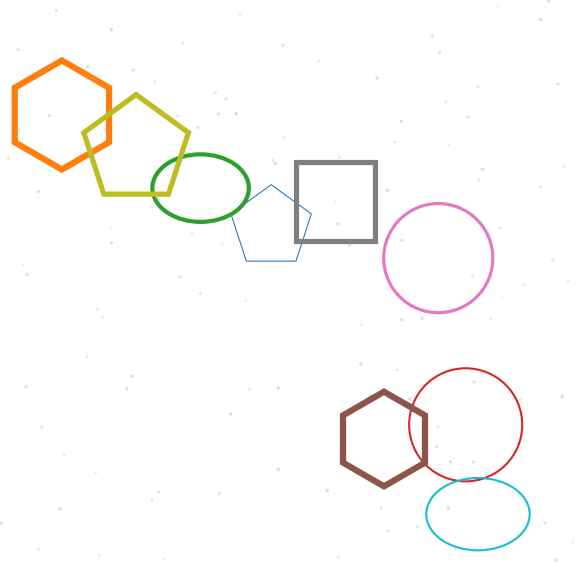[{"shape": "pentagon", "thickness": 0.5, "radius": 0.37, "center": [0.47, 0.606]}, {"shape": "hexagon", "thickness": 3, "radius": 0.47, "center": [0.107, 0.8]}, {"shape": "oval", "thickness": 2, "radius": 0.42, "center": [0.347, 0.673]}, {"shape": "circle", "thickness": 1, "radius": 0.49, "center": [0.806, 0.264]}, {"shape": "hexagon", "thickness": 3, "radius": 0.41, "center": [0.665, 0.239]}, {"shape": "circle", "thickness": 1.5, "radius": 0.47, "center": [0.759, 0.552]}, {"shape": "square", "thickness": 2.5, "radius": 0.34, "center": [0.581, 0.651]}, {"shape": "pentagon", "thickness": 2.5, "radius": 0.48, "center": [0.236, 0.74]}, {"shape": "oval", "thickness": 1, "radius": 0.45, "center": [0.828, 0.109]}]